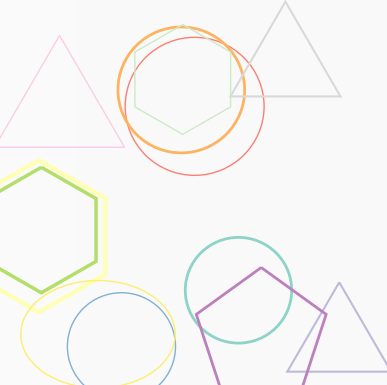[{"shape": "circle", "thickness": 2, "radius": 0.69, "center": [0.615, 0.246]}, {"shape": "hexagon", "thickness": 3, "radius": 0.99, "center": [0.1, 0.387]}, {"shape": "triangle", "thickness": 1.5, "radius": 0.77, "center": [0.875, 0.112]}, {"shape": "circle", "thickness": 1, "radius": 0.9, "center": [0.502, 0.724]}, {"shape": "circle", "thickness": 1, "radius": 0.7, "center": [0.313, 0.1]}, {"shape": "circle", "thickness": 2, "radius": 0.82, "center": [0.468, 0.766]}, {"shape": "hexagon", "thickness": 2.5, "radius": 0.81, "center": [0.107, 0.403]}, {"shape": "triangle", "thickness": 1, "radius": 0.97, "center": [0.154, 0.714]}, {"shape": "triangle", "thickness": 1.5, "radius": 0.82, "center": [0.737, 0.832]}, {"shape": "pentagon", "thickness": 2, "radius": 0.88, "center": [0.674, 0.129]}, {"shape": "hexagon", "thickness": 1, "radius": 0.71, "center": [0.472, 0.794]}, {"shape": "oval", "thickness": 1, "radius": 1.0, "center": [0.253, 0.132]}]